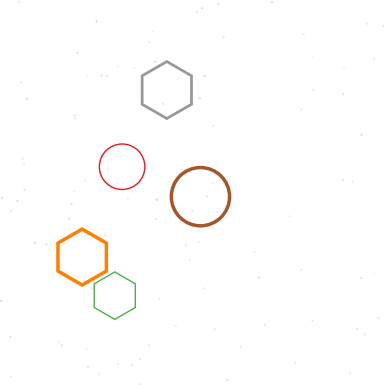[{"shape": "circle", "thickness": 1, "radius": 0.3, "center": [0.317, 0.567]}, {"shape": "hexagon", "thickness": 1, "radius": 0.31, "center": [0.298, 0.232]}, {"shape": "hexagon", "thickness": 2.5, "radius": 0.36, "center": [0.213, 0.332]}, {"shape": "circle", "thickness": 2.5, "radius": 0.38, "center": [0.521, 0.489]}, {"shape": "hexagon", "thickness": 2, "radius": 0.37, "center": [0.433, 0.766]}]